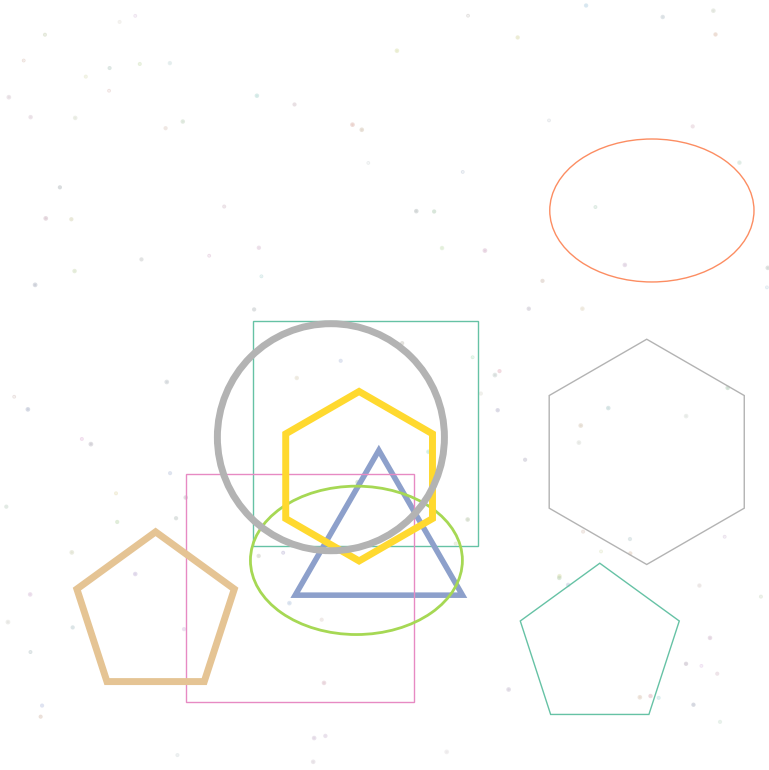[{"shape": "square", "thickness": 0.5, "radius": 0.73, "center": [0.474, 0.437]}, {"shape": "pentagon", "thickness": 0.5, "radius": 0.54, "center": [0.779, 0.16]}, {"shape": "oval", "thickness": 0.5, "radius": 0.66, "center": [0.847, 0.727]}, {"shape": "triangle", "thickness": 2, "radius": 0.63, "center": [0.492, 0.29]}, {"shape": "square", "thickness": 0.5, "radius": 0.74, "center": [0.389, 0.236]}, {"shape": "oval", "thickness": 1, "radius": 0.69, "center": [0.463, 0.272]}, {"shape": "hexagon", "thickness": 2.5, "radius": 0.55, "center": [0.466, 0.382]}, {"shape": "pentagon", "thickness": 2.5, "radius": 0.54, "center": [0.202, 0.202]}, {"shape": "circle", "thickness": 2.5, "radius": 0.74, "center": [0.43, 0.432]}, {"shape": "hexagon", "thickness": 0.5, "radius": 0.73, "center": [0.84, 0.413]}]